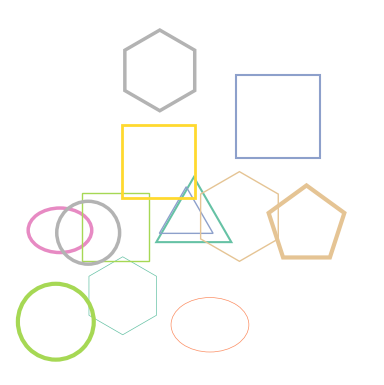[{"shape": "hexagon", "thickness": 0.5, "radius": 0.51, "center": [0.319, 0.232]}, {"shape": "triangle", "thickness": 1.5, "radius": 0.56, "center": [0.503, 0.427]}, {"shape": "oval", "thickness": 0.5, "radius": 0.51, "center": [0.545, 0.156]}, {"shape": "square", "thickness": 1.5, "radius": 0.54, "center": [0.721, 0.697]}, {"shape": "triangle", "thickness": 1, "radius": 0.4, "center": [0.484, 0.434]}, {"shape": "oval", "thickness": 2.5, "radius": 0.41, "center": [0.156, 0.402]}, {"shape": "square", "thickness": 1, "radius": 0.44, "center": [0.3, 0.411]}, {"shape": "circle", "thickness": 3, "radius": 0.49, "center": [0.145, 0.164]}, {"shape": "square", "thickness": 2, "radius": 0.47, "center": [0.412, 0.581]}, {"shape": "hexagon", "thickness": 1, "radius": 0.58, "center": [0.622, 0.438]}, {"shape": "pentagon", "thickness": 3, "radius": 0.52, "center": [0.796, 0.415]}, {"shape": "hexagon", "thickness": 2.5, "radius": 0.52, "center": [0.415, 0.817]}, {"shape": "circle", "thickness": 2.5, "radius": 0.41, "center": [0.229, 0.396]}]